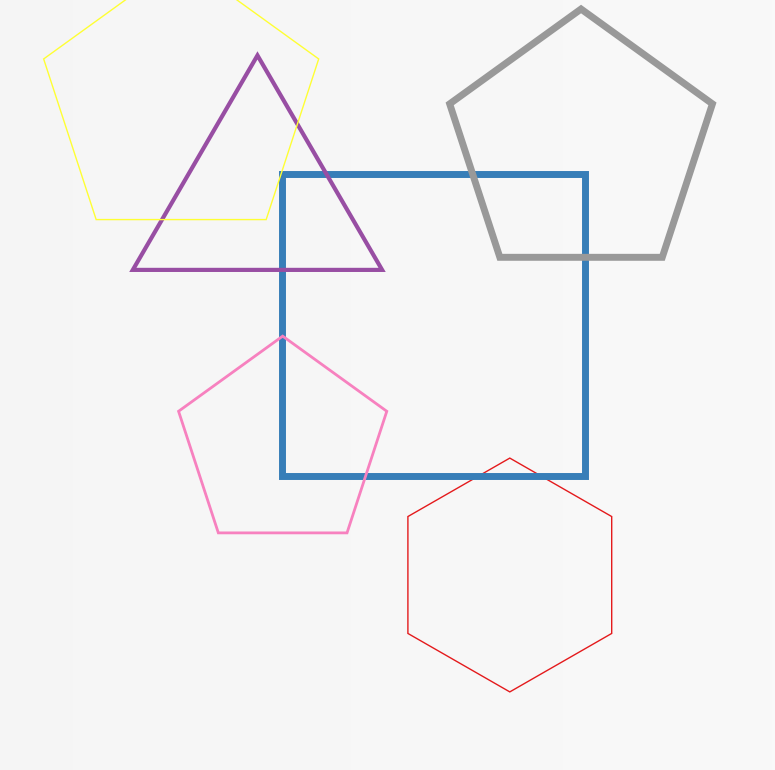[{"shape": "hexagon", "thickness": 0.5, "radius": 0.76, "center": [0.658, 0.253]}, {"shape": "square", "thickness": 2.5, "radius": 0.98, "center": [0.559, 0.578]}, {"shape": "triangle", "thickness": 1.5, "radius": 0.93, "center": [0.332, 0.742]}, {"shape": "pentagon", "thickness": 0.5, "radius": 0.93, "center": [0.234, 0.866]}, {"shape": "pentagon", "thickness": 1, "radius": 0.71, "center": [0.365, 0.422]}, {"shape": "pentagon", "thickness": 2.5, "radius": 0.89, "center": [0.75, 0.81]}]